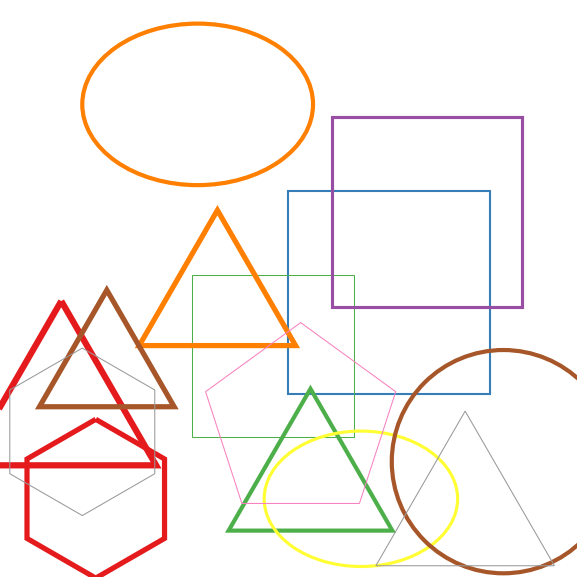[{"shape": "hexagon", "thickness": 2.5, "radius": 0.69, "center": [0.166, 0.136]}, {"shape": "triangle", "thickness": 3, "radius": 0.95, "center": [0.106, 0.288]}, {"shape": "square", "thickness": 1, "radius": 0.88, "center": [0.673, 0.493]}, {"shape": "square", "thickness": 0.5, "radius": 0.7, "center": [0.473, 0.383]}, {"shape": "triangle", "thickness": 2, "radius": 0.82, "center": [0.538, 0.162]}, {"shape": "square", "thickness": 1.5, "radius": 0.82, "center": [0.739, 0.632]}, {"shape": "triangle", "thickness": 2.5, "radius": 0.78, "center": [0.376, 0.479]}, {"shape": "oval", "thickness": 2, "radius": 1.0, "center": [0.342, 0.818]}, {"shape": "oval", "thickness": 1.5, "radius": 0.84, "center": [0.625, 0.135]}, {"shape": "circle", "thickness": 2, "radius": 0.97, "center": [0.872, 0.2]}, {"shape": "triangle", "thickness": 2.5, "radius": 0.67, "center": [0.185, 0.362]}, {"shape": "pentagon", "thickness": 0.5, "radius": 0.87, "center": [0.521, 0.267]}, {"shape": "hexagon", "thickness": 0.5, "radius": 0.72, "center": [0.142, 0.251]}, {"shape": "triangle", "thickness": 0.5, "radius": 0.89, "center": [0.805, 0.109]}]